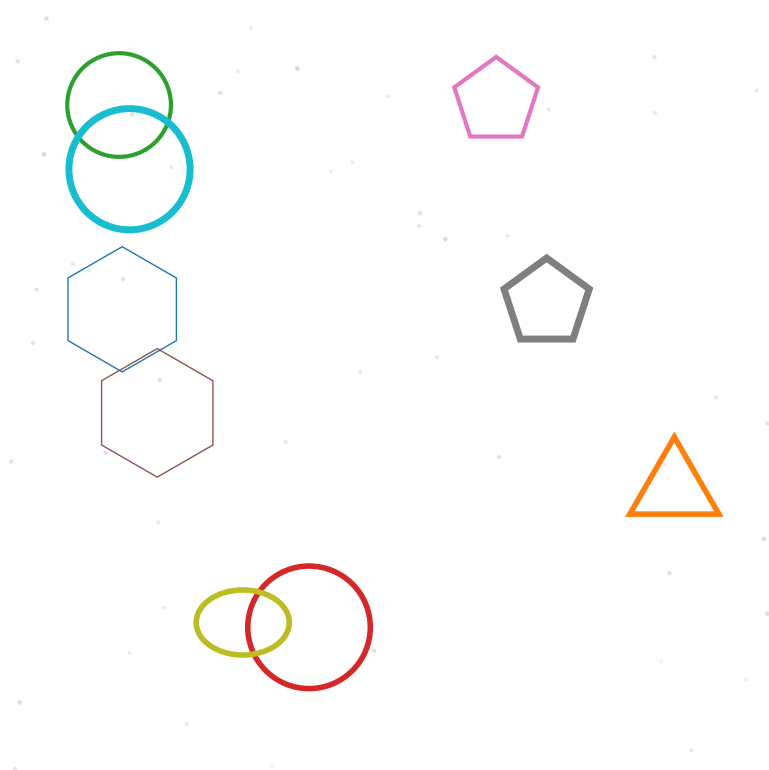[{"shape": "hexagon", "thickness": 0.5, "radius": 0.41, "center": [0.159, 0.598]}, {"shape": "triangle", "thickness": 2, "radius": 0.33, "center": [0.876, 0.366]}, {"shape": "circle", "thickness": 1.5, "radius": 0.34, "center": [0.155, 0.864]}, {"shape": "circle", "thickness": 2, "radius": 0.4, "center": [0.401, 0.185]}, {"shape": "hexagon", "thickness": 0.5, "radius": 0.42, "center": [0.204, 0.464]}, {"shape": "pentagon", "thickness": 1.5, "radius": 0.29, "center": [0.644, 0.869]}, {"shape": "pentagon", "thickness": 2.5, "radius": 0.29, "center": [0.71, 0.607]}, {"shape": "oval", "thickness": 2, "radius": 0.3, "center": [0.315, 0.192]}, {"shape": "circle", "thickness": 2.5, "radius": 0.39, "center": [0.168, 0.78]}]